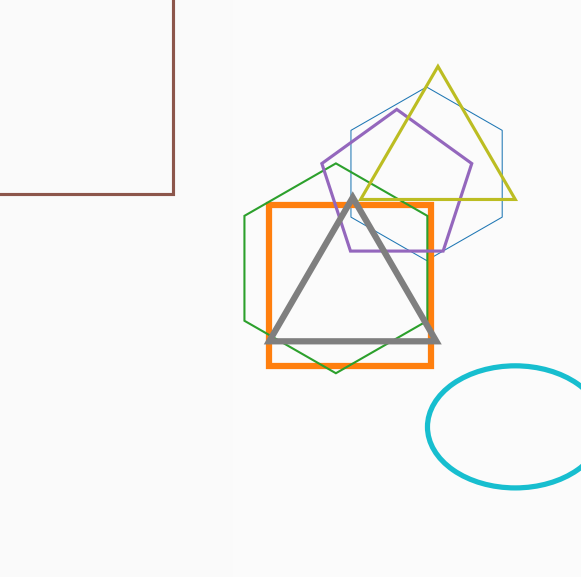[{"shape": "hexagon", "thickness": 0.5, "radius": 0.75, "center": [0.734, 0.698]}, {"shape": "square", "thickness": 3, "radius": 0.69, "center": [0.602, 0.505]}, {"shape": "hexagon", "thickness": 1, "radius": 0.91, "center": [0.578, 0.535]}, {"shape": "pentagon", "thickness": 1.5, "radius": 0.68, "center": [0.683, 0.674]}, {"shape": "square", "thickness": 1.5, "radius": 0.87, "center": [0.124, 0.836]}, {"shape": "triangle", "thickness": 3, "radius": 0.83, "center": [0.607, 0.491]}, {"shape": "triangle", "thickness": 1.5, "radius": 0.77, "center": [0.753, 0.731]}, {"shape": "oval", "thickness": 2.5, "radius": 0.76, "center": [0.886, 0.26]}]